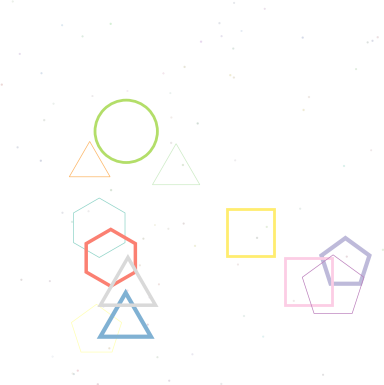[{"shape": "hexagon", "thickness": 0.5, "radius": 0.39, "center": [0.258, 0.408]}, {"shape": "pentagon", "thickness": 0.5, "radius": 0.34, "center": [0.251, 0.141]}, {"shape": "pentagon", "thickness": 3, "radius": 0.33, "center": [0.897, 0.316]}, {"shape": "hexagon", "thickness": 2.5, "radius": 0.37, "center": [0.288, 0.33]}, {"shape": "triangle", "thickness": 3, "radius": 0.38, "center": [0.326, 0.163]}, {"shape": "triangle", "thickness": 0.5, "radius": 0.31, "center": [0.233, 0.571]}, {"shape": "circle", "thickness": 2, "radius": 0.41, "center": [0.328, 0.659]}, {"shape": "square", "thickness": 2, "radius": 0.31, "center": [0.802, 0.269]}, {"shape": "triangle", "thickness": 2.5, "radius": 0.41, "center": [0.332, 0.249]}, {"shape": "pentagon", "thickness": 0.5, "radius": 0.42, "center": [0.865, 0.254]}, {"shape": "triangle", "thickness": 0.5, "radius": 0.36, "center": [0.457, 0.556]}, {"shape": "square", "thickness": 2, "radius": 0.3, "center": [0.652, 0.397]}]